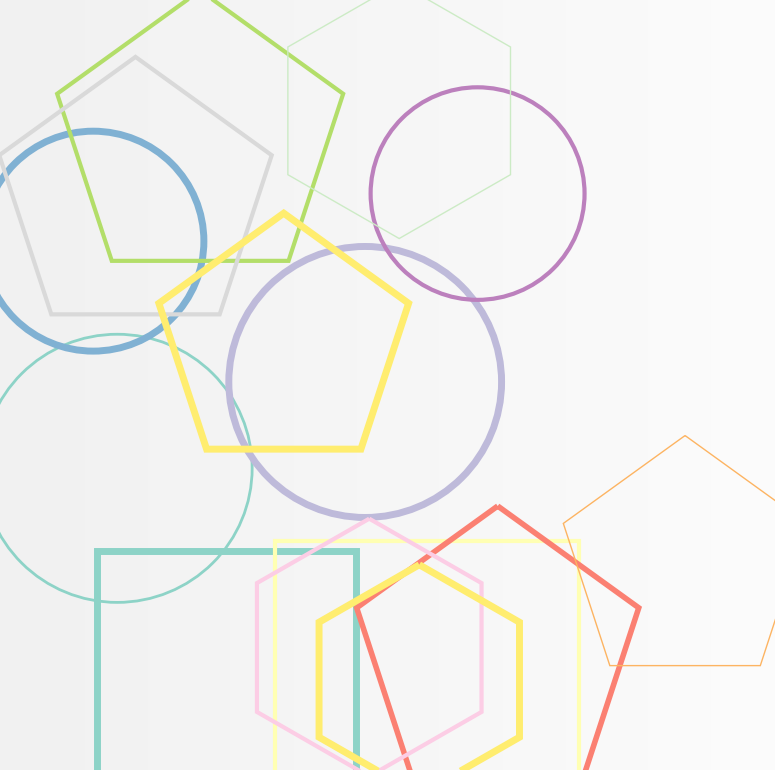[{"shape": "square", "thickness": 2.5, "radius": 0.84, "center": [0.292, 0.117]}, {"shape": "circle", "thickness": 1, "radius": 0.87, "center": [0.151, 0.392]}, {"shape": "square", "thickness": 1.5, "radius": 0.98, "center": [0.551, 0.101]}, {"shape": "circle", "thickness": 2.5, "radius": 0.88, "center": [0.471, 0.504]}, {"shape": "pentagon", "thickness": 2, "radius": 0.96, "center": [0.642, 0.151]}, {"shape": "circle", "thickness": 2.5, "radius": 0.71, "center": [0.12, 0.687]}, {"shape": "pentagon", "thickness": 0.5, "radius": 0.83, "center": [0.884, 0.269]}, {"shape": "pentagon", "thickness": 1.5, "radius": 0.97, "center": [0.258, 0.818]}, {"shape": "hexagon", "thickness": 1.5, "radius": 0.84, "center": [0.476, 0.159]}, {"shape": "pentagon", "thickness": 1.5, "radius": 0.92, "center": [0.175, 0.741]}, {"shape": "circle", "thickness": 1.5, "radius": 0.69, "center": [0.616, 0.749]}, {"shape": "hexagon", "thickness": 0.5, "radius": 0.83, "center": [0.515, 0.856]}, {"shape": "pentagon", "thickness": 2.5, "radius": 0.85, "center": [0.366, 0.554]}, {"shape": "hexagon", "thickness": 2.5, "radius": 0.75, "center": [0.541, 0.117]}]